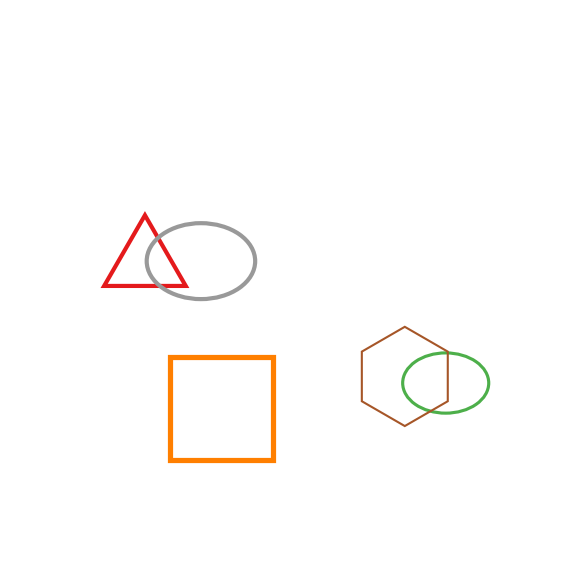[{"shape": "triangle", "thickness": 2, "radius": 0.41, "center": [0.251, 0.545]}, {"shape": "oval", "thickness": 1.5, "radius": 0.37, "center": [0.772, 0.336]}, {"shape": "square", "thickness": 2.5, "radius": 0.45, "center": [0.384, 0.292]}, {"shape": "hexagon", "thickness": 1, "radius": 0.43, "center": [0.701, 0.347]}, {"shape": "oval", "thickness": 2, "radius": 0.47, "center": [0.348, 0.547]}]